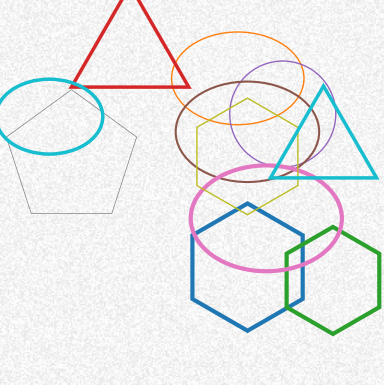[{"shape": "hexagon", "thickness": 3, "radius": 0.83, "center": [0.643, 0.306]}, {"shape": "oval", "thickness": 1, "radius": 0.86, "center": [0.618, 0.797]}, {"shape": "hexagon", "thickness": 3, "radius": 0.69, "center": [0.865, 0.272]}, {"shape": "triangle", "thickness": 2.5, "radius": 0.88, "center": [0.338, 0.862]}, {"shape": "circle", "thickness": 1, "radius": 0.69, "center": [0.734, 0.704]}, {"shape": "oval", "thickness": 1.5, "radius": 0.93, "center": [0.643, 0.658]}, {"shape": "oval", "thickness": 3, "radius": 0.98, "center": [0.692, 0.433]}, {"shape": "pentagon", "thickness": 0.5, "radius": 0.89, "center": [0.186, 0.589]}, {"shape": "hexagon", "thickness": 1, "radius": 0.76, "center": [0.643, 0.594]}, {"shape": "triangle", "thickness": 2.5, "radius": 0.8, "center": [0.84, 0.617]}, {"shape": "oval", "thickness": 2.5, "radius": 0.69, "center": [0.128, 0.697]}]